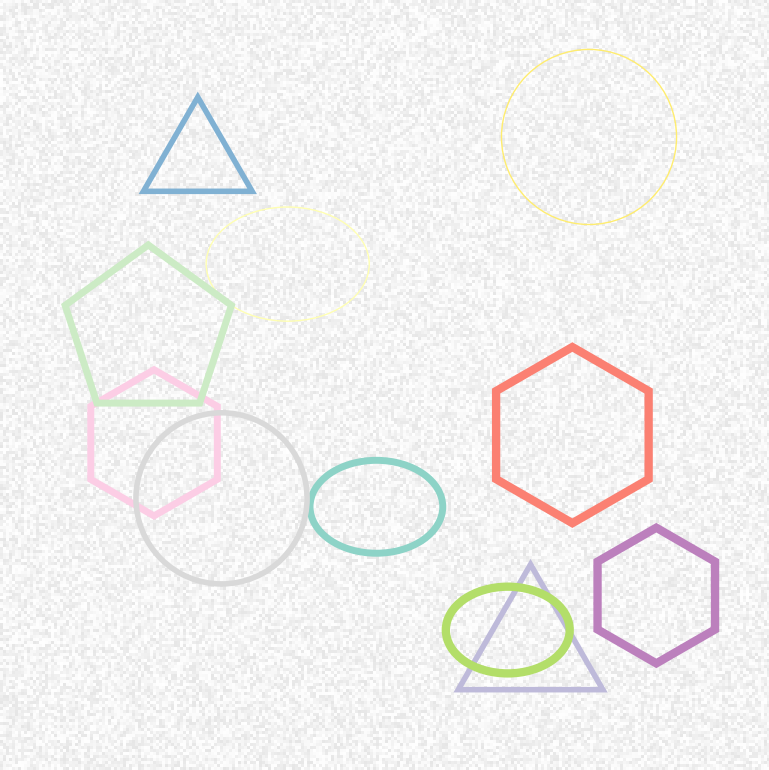[{"shape": "oval", "thickness": 2.5, "radius": 0.43, "center": [0.489, 0.342]}, {"shape": "oval", "thickness": 0.5, "radius": 0.53, "center": [0.374, 0.657]}, {"shape": "triangle", "thickness": 2, "radius": 0.54, "center": [0.689, 0.159]}, {"shape": "hexagon", "thickness": 3, "radius": 0.57, "center": [0.743, 0.435]}, {"shape": "triangle", "thickness": 2, "radius": 0.41, "center": [0.257, 0.792]}, {"shape": "oval", "thickness": 3, "radius": 0.4, "center": [0.659, 0.182]}, {"shape": "hexagon", "thickness": 2.5, "radius": 0.47, "center": [0.2, 0.425]}, {"shape": "circle", "thickness": 2, "radius": 0.56, "center": [0.288, 0.353]}, {"shape": "hexagon", "thickness": 3, "radius": 0.44, "center": [0.852, 0.227]}, {"shape": "pentagon", "thickness": 2.5, "radius": 0.57, "center": [0.193, 0.568]}, {"shape": "circle", "thickness": 0.5, "radius": 0.57, "center": [0.765, 0.822]}]